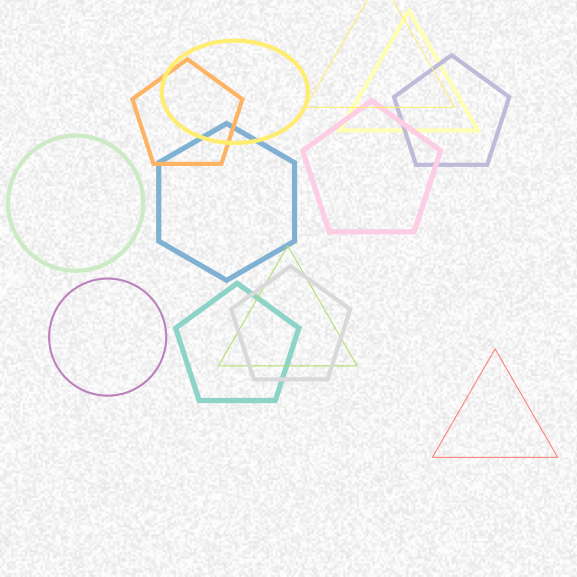[{"shape": "pentagon", "thickness": 2.5, "radius": 0.56, "center": [0.411, 0.396]}, {"shape": "triangle", "thickness": 2, "radius": 0.69, "center": [0.708, 0.842]}, {"shape": "pentagon", "thickness": 2, "radius": 0.52, "center": [0.782, 0.799]}, {"shape": "triangle", "thickness": 0.5, "radius": 0.63, "center": [0.857, 0.27]}, {"shape": "hexagon", "thickness": 2.5, "radius": 0.68, "center": [0.392, 0.65]}, {"shape": "pentagon", "thickness": 2, "radius": 0.5, "center": [0.324, 0.796]}, {"shape": "triangle", "thickness": 0.5, "radius": 0.69, "center": [0.498, 0.435]}, {"shape": "pentagon", "thickness": 2.5, "radius": 0.63, "center": [0.644, 0.699]}, {"shape": "pentagon", "thickness": 2, "radius": 0.54, "center": [0.503, 0.43]}, {"shape": "circle", "thickness": 1, "radius": 0.51, "center": [0.186, 0.415]}, {"shape": "circle", "thickness": 2, "radius": 0.59, "center": [0.131, 0.647]}, {"shape": "oval", "thickness": 2, "radius": 0.63, "center": [0.407, 0.84]}, {"shape": "triangle", "thickness": 0.5, "radius": 0.75, "center": [0.658, 0.888]}]